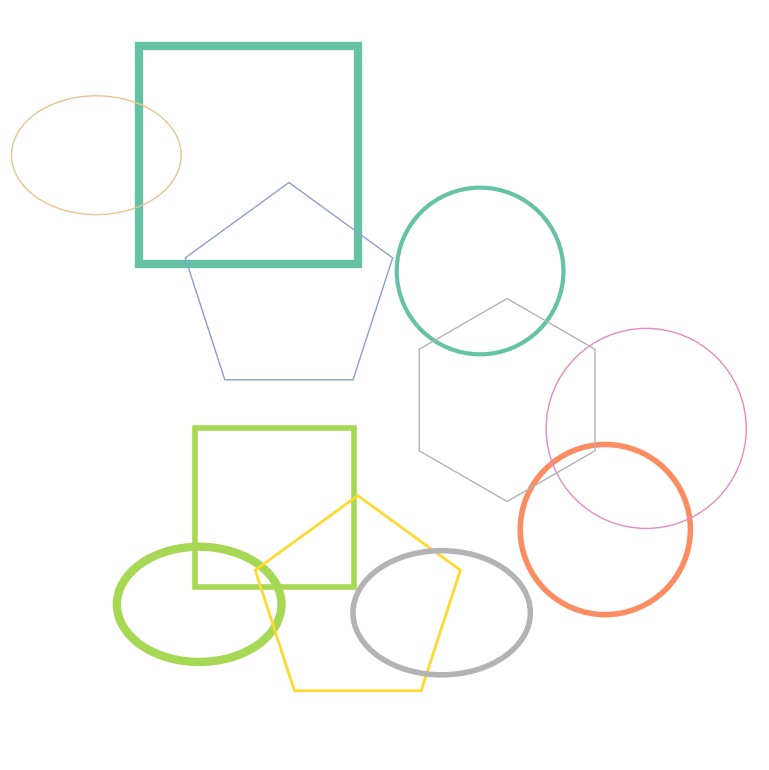[{"shape": "square", "thickness": 3, "radius": 0.71, "center": [0.323, 0.799]}, {"shape": "circle", "thickness": 1.5, "radius": 0.54, "center": [0.623, 0.648]}, {"shape": "circle", "thickness": 2, "radius": 0.55, "center": [0.786, 0.312]}, {"shape": "pentagon", "thickness": 0.5, "radius": 0.71, "center": [0.375, 0.621]}, {"shape": "circle", "thickness": 0.5, "radius": 0.65, "center": [0.839, 0.444]}, {"shape": "square", "thickness": 2, "radius": 0.52, "center": [0.357, 0.341]}, {"shape": "oval", "thickness": 3, "radius": 0.53, "center": [0.259, 0.215]}, {"shape": "pentagon", "thickness": 1, "radius": 0.7, "center": [0.465, 0.216]}, {"shape": "oval", "thickness": 0.5, "radius": 0.55, "center": [0.125, 0.798]}, {"shape": "oval", "thickness": 2, "radius": 0.58, "center": [0.574, 0.204]}, {"shape": "hexagon", "thickness": 0.5, "radius": 0.66, "center": [0.659, 0.48]}]